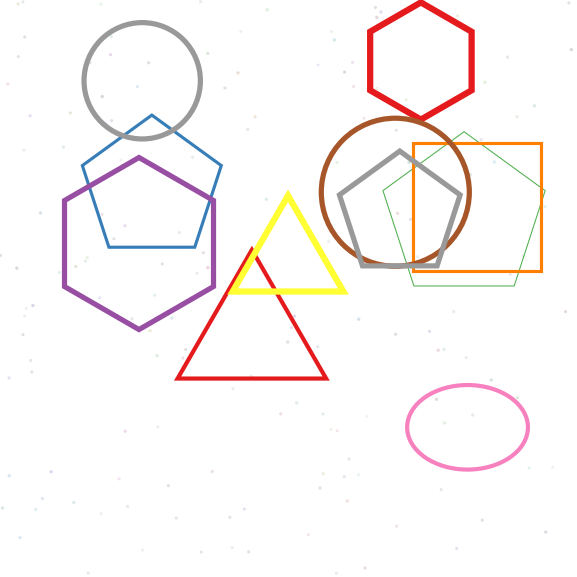[{"shape": "triangle", "thickness": 2, "radius": 0.74, "center": [0.436, 0.418]}, {"shape": "hexagon", "thickness": 3, "radius": 0.51, "center": [0.729, 0.894]}, {"shape": "pentagon", "thickness": 1.5, "radius": 0.63, "center": [0.263, 0.673]}, {"shape": "pentagon", "thickness": 0.5, "radius": 0.74, "center": [0.804, 0.623]}, {"shape": "hexagon", "thickness": 2.5, "radius": 0.74, "center": [0.241, 0.577]}, {"shape": "square", "thickness": 1.5, "radius": 0.55, "center": [0.826, 0.64]}, {"shape": "triangle", "thickness": 3, "radius": 0.55, "center": [0.499, 0.55]}, {"shape": "circle", "thickness": 2.5, "radius": 0.64, "center": [0.685, 0.666]}, {"shape": "oval", "thickness": 2, "radius": 0.52, "center": [0.81, 0.259]}, {"shape": "circle", "thickness": 2.5, "radius": 0.5, "center": [0.246, 0.859]}, {"shape": "pentagon", "thickness": 2.5, "radius": 0.55, "center": [0.692, 0.628]}]